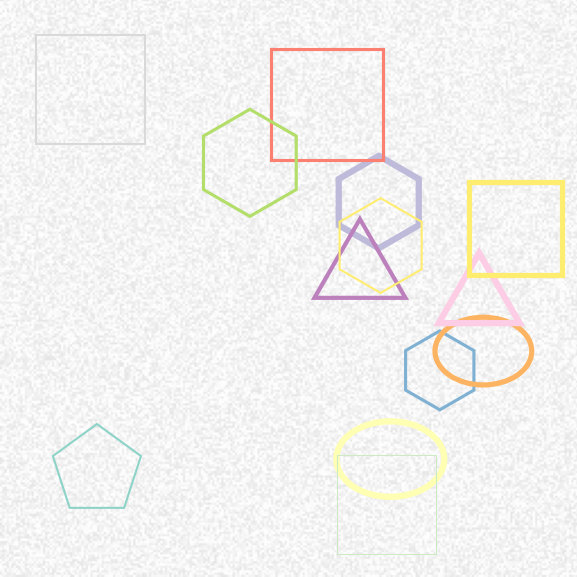[{"shape": "pentagon", "thickness": 1, "radius": 0.4, "center": [0.168, 0.185]}, {"shape": "oval", "thickness": 3, "radius": 0.47, "center": [0.676, 0.204]}, {"shape": "hexagon", "thickness": 3, "radius": 0.4, "center": [0.656, 0.649]}, {"shape": "square", "thickness": 1.5, "radius": 0.48, "center": [0.566, 0.818]}, {"shape": "hexagon", "thickness": 1.5, "radius": 0.34, "center": [0.761, 0.358]}, {"shape": "oval", "thickness": 2.5, "radius": 0.42, "center": [0.837, 0.391]}, {"shape": "hexagon", "thickness": 1.5, "radius": 0.46, "center": [0.433, 0.717]}, {"shape": "triangle", "thickness": 3, "radius": 0.4, "center": [0.83, 0.48]}, {"shape": "square", "thickness": 1, "radius": 0.47, "center": [0.156, 0.844]}, {"shape": "triangle", "thickness": 2, "radius": 0.45, "center": [0.623, 0.529]}, {"shape": "square", "thickness": 0.5, "radius": 0.43, "center": [0.669, 0.125]}, {"shape": "square", "thickness": 2.5, "radius": 0.4, "center": [0.893, 0.604]}, {"shape": "hexagon", "thickness": 1, "radius": 0.41, "center": [0.659, 0.574]}]